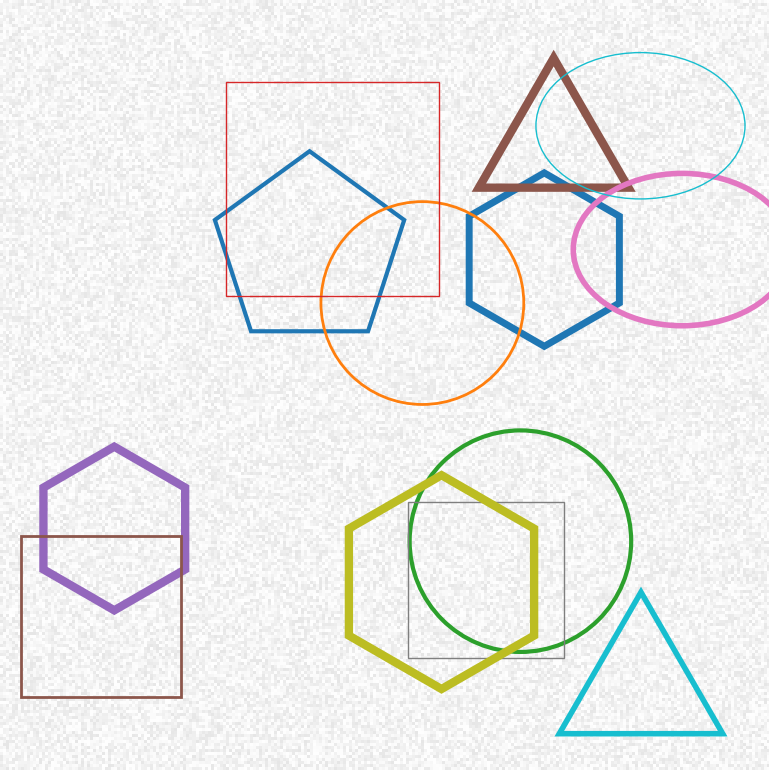[{"shape": "pentagon", "thickness": 1.5, "radius": 0.65, "center": [0.402, 0.674]}, {"shape": "hexagon", "thickness": 2.5, "radius": 0.56, "center": [0.707, 0.663]}, {"shape": "circle", "thickness": 1, "radius": 0.66, "center": [0.549, 0.606]}, {"shape": "circle", "thickness": 1.5, "radius": 0.72, "center": [0.676, 0.297]}, {"shape": "square", "thickness": 0.5, "radius": 0.69, "center": [0.432, 0.754]}, {"shape": "hexagon", "thickness": 3, "radius": 0.53, "center": [0.148, 0.314]}, {"shape": "triangle", "thickness": 3, "radius": 0.56, "center": [0.719, 0.812]}, {"shape": "square", "thickness": 1, "radius": 0.52, "center": [0.131, 0.199]}, {"shape": "oval", "thickness": 2, "radius": 0.71, "center": [0.886, 0.676]}, {"shape": "square", "thickness": 0.5, "radius": 0.51, "center": [0.631, 0.246]}, {"shape": "hexagon", "thickness": 3, "radius": 0.69, "center": [0.573, 0.244]}, {"shape": "oval", "thickness": 0.5, "radius": 0.68, "center": [0.832, 0.837]}, {"shape": "triangle", "thickness": 2, "radius": 0.61, "center": [0.832, 0.108]}]